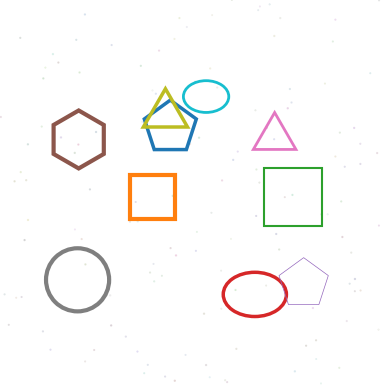[{"shape": "pentagon", "thickness": 2.5, "radius": 0.36, "center": [0.442, 0.669]}, {"shape": "square", "thickness": 3, "radius": 0.29, "center": [0.396, 0.488]}, {"shape": "square", "thickness": 1.5, "radius": 0.38, "center": [0.761, 0.488]}, {"shape": "oval", "thickness": 2.5, "radius": 0.41, "center": [0.662, 0.235]}, {"shape": "pentagon", "thickness": 0.5, "radius": 0.34, "center": [0.789, 0.263]}, {"shape": "hexagon", "thickness": 3, "radius": 0.38, "center": [0.204, 0.638]}, {"shape": "triangle", "thickness": 2, "radius": 0.32, "center": [0.713, 0.644]}, {"shape": "circle", "thickness": 3, "radius": 0.41, "center": [0.202, 0.273]}, {"shape": "triangle", "thickness": 2.5, "radius": 0.33, "center": [0.43, 0.703]}, {"shape": "oval", "thickness": 2, "radius": 0.29, "center": [0.535, 0.749]}]